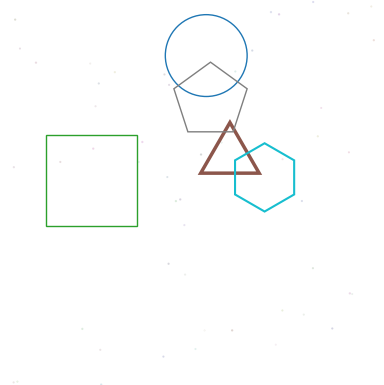[{"shape": "circle", "thickness": 1, "radius": 0.53, "center": [0.536, 0.856]}, {"shape": "square", "thickness": 1, "radius": 0.59, "center": [0.237, 0.53]}, {"shape": "triangle", "thickness": 2.5, "radius": 0.44, "center": [0.597, 0.594]}, {"shape": "pentagon", "thickness": 1, "radius": 0.5, "center": [0.547, 0.739]}, {"shape": "hexagon", "thickness": 1.5, "radius": 0.44, "center": [0.687, 0.539]}]